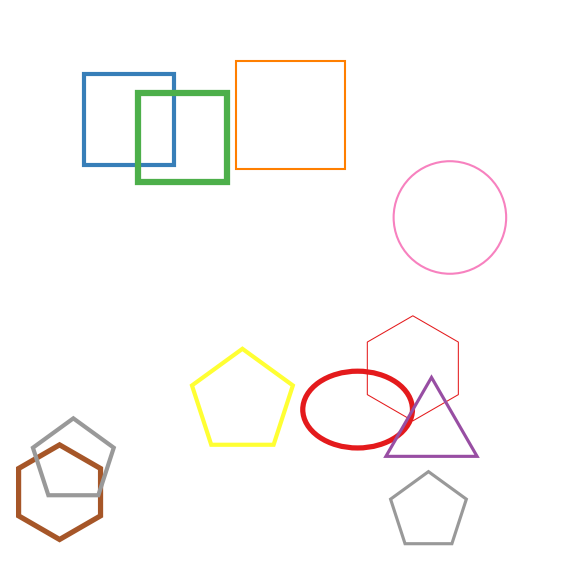[{"shape": "oval", "thickness": 2.5, "radius": 0.47, "center": [0.619, 0.29]}, {"shape": "hexagon", "thickness": 0.5, "radius": 0.46, "center": [0.715, 0.361]}, {"shape": "square", "thickness": 2, "radius": 0.39, "center": [0.223, 0.792]}, {"shape": "square", "thickness": 3, "radius": 0.39, "center": [0.316, 0.761]}, {"shape": "triangle", "thickness": 1.5, "radius": 0.46, "center": [0.747, 0.254]}, {"shape": "square", "thickness": 1, "radius": 0.47, "center": [0.503, 0.8]}, {"shape": "pentagon", "thickness": 2, "radius": 0.46, "center": [0.42, 0.303]}, {"shape": "hexagon", "thickness": 2.5, "radius": 0.41, "center": [0.103, 0.147]}, {"shape": "circle", "thickness": 1, "radius": 0.49, "center": [0.779, 0.623]}, {"shape": "pentagon", "thickness": 2, "radius": 0.37, "center": [0.127, 0.201]}, {"shape": "pentagon", "thickness": 1.5, "radius": 0.34, "center": [0.742, 0.113]}]